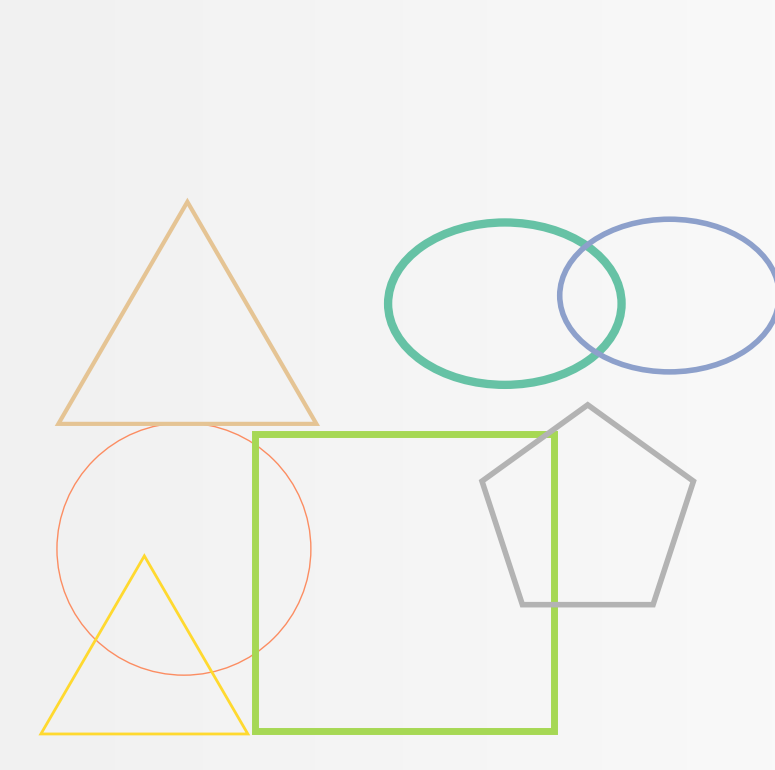[{"shape": "oval", "thickness": 3, "radius": 0.75, "center": [0.651, 0.606]}, {"shape": "circle", "thickness": 0.5, "radius": 0.82, "center": [0.237, 0.287]}, {"shape": "oval", "thickness": 2, "radius": 0.71, "center": [0.864, 0.616]}, {"shape": "square", "thickness": 2.5, "radius": 0.96, "center": [0.522, 0.243]}, {"shape": "triangle", "thickness": 1, "radius": 0.77, "center": [0.186, 0.124]}, {"shape": "triangle", "thickness": 1.5, "radius": 0.96, "center": [0.242, 0.546]}, {"shape": "pentagon", "thickness": 2, "radius": 0.72, "center": [0.758, 0.331]}]